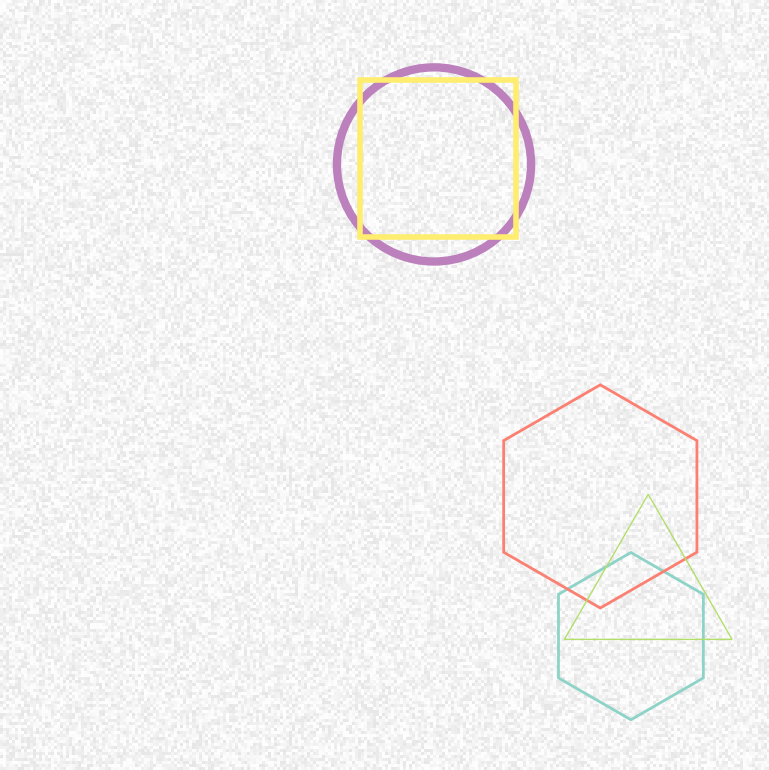[{"shape": "hexagon", "thickness": 1, "radius": 0.54, "center": [0.819, 0.174]}, {"shape": "hexagon", "thickness": 1, "radius": 0.72, "center": [0.78, 0.355]}, {"shape": "triangle", "thickness": 0.5, "radius": 0.63, "center": [0.842, 0.232]}, {"shape": "circle", "thickness": 3, "radius": 0.63, "center": [0.564, 0.786]}, {"shape": "square", "thickness": 2, "radius": 0.51, "center": [0.569, 0.794]}]